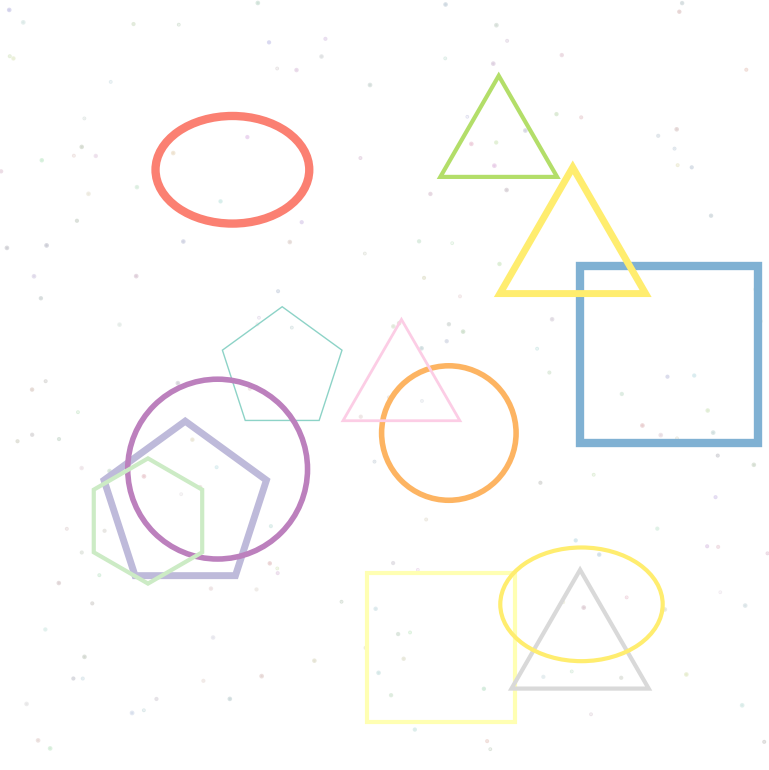[{"shape": "pentagon", "thickness": 0.5, "radius": 0.41, "center": [0.366, 0.52]}, {"shape": "square", "thickness": 1.5, "radius": 0.48, "center": [0.573, 0.159]}, {"shape": "pentagon", "thickness": 2.5, "radius": 0.55, "center": [0.241, 0.342]}, {"shape": "oval", "thickness": 3, "radius": 0.5, "center": [0.302, 0.78]}, {"shape": "square", "thickness": 3, "radius": 0.58, "center": [0.869, 0.54]}, {"shape": "circle", "thickness": 2, "radius": 0.44, "center": [0.583, 0.438]}, {"shape": "triangle", "thickness": 1.5, "radius": 0.44, "center": [0.648, 0.814]}, {"shape": "triangle", "thickness": 1, "radius": 0.44, "center": [0.521, 0.497]}, {"shape": "triangle", "thickness": 1.5, "radius": 0.51, "center": [0.753, 0.157]}, {"shape": "circle", "thickness": 2, "radius": 0.58, "center": [0.283, 0.391]}, {"shape": "hexagon", "thickness": 1.5, "radius": 0.41, "center": [0.192, 0.323]}, {"shape": "oval", "thickness": 1.5, "radius": 0.53, "center": [0.755, 0.215]}, {"shape": "triangle", "thickness": 2.5, "radius": 0.55, "center": [0.744, 0.673]}]